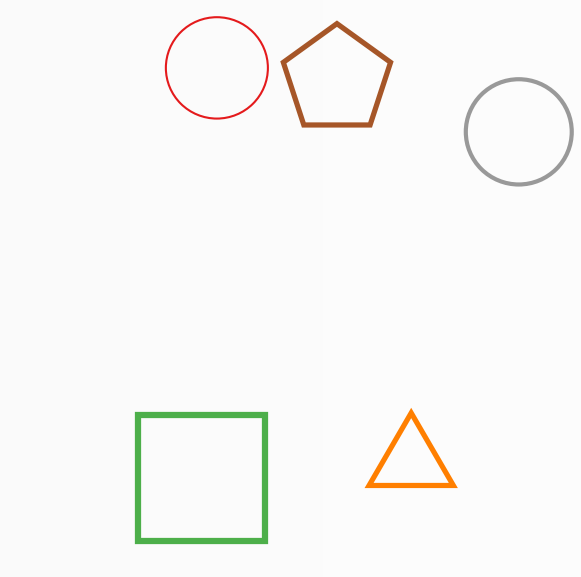[{"shape": "circle", "thickness": 1, "radius": 0.44, "center": [0.373, 0.882]}, {"shape": "square", "thickness": 3, "radius": 0.55, "center": [0.346, 0.172]}, {"shape": "triangle", "thickness": 2.5, "radius": 0.42, "center": [0.707, 0.2]}, {"shape": "pentagon", "thickness": 2.5, "radius": 0.48, "center": [0.58, 0.861]}, {"shape": "circle", "thickness": 2, "radius": 0.46, "center": [0.893, 0.771]}]